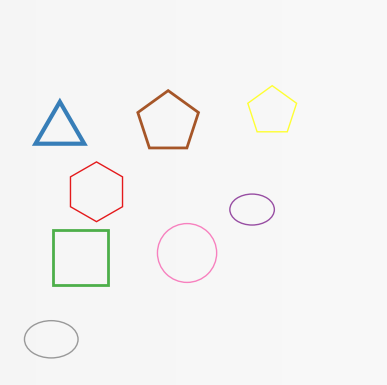[{"shape": "hexagon", "thickness": 1, "radius": 0.39, "center": [0.249, 0.502]}, {"shape": "triangle", "thickness": 3, "radius": 0.36, "center": [0.154, 0.663]}, {"shape": "square", "thickness": 2, "radius": 0.36, "center": [0.208, 0.331]}, {"shape": "oval", "thickness": 1, "radius": 0.29, "center": [0.651, 0.456]}, {"shape": "pentagon", "thickness": 1, "radius": 0.33, "center": [0.702, 0.711]}, {"shape": "pentagon", "thickness": 2, "radius": 0.41, "center": [0.434, 0.682]}, {"shape": "circle", "thickness": 1, "radius": 0.38, "center": [0.483, 0.343]}, {"shape": "oval", "thickness": 1, "radius": 0.35, "center": [0.132, 0.119]}]